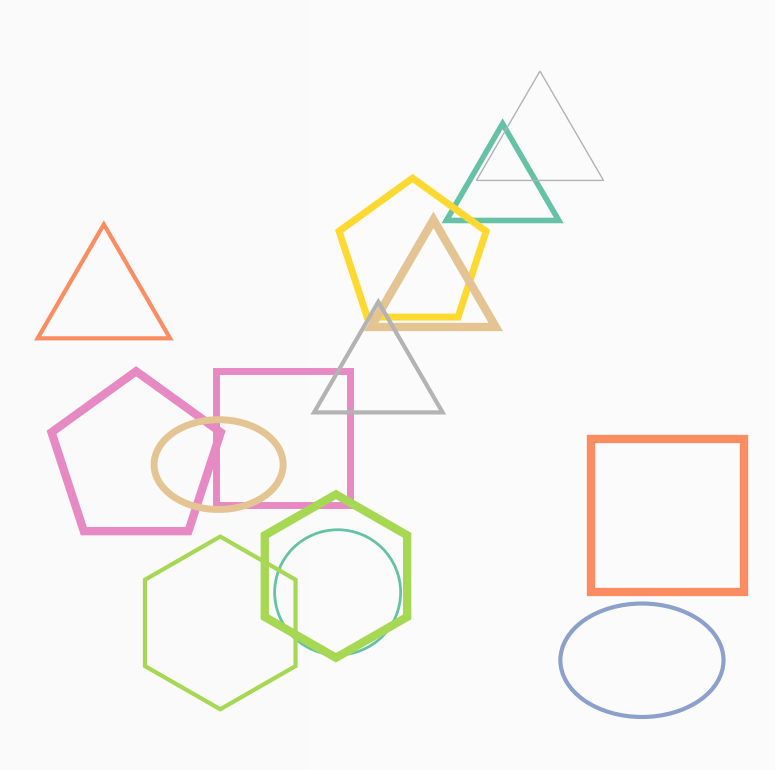[{"shape": "triangle", "thickness": 2, "radius": 0.42, "center": [0.648, 0.756]}, {"shape": "circle", "thickness": 1, "radius": 0.41, "center": [0.436, 0.231]}, {"shape": "square", "thickness": 3, "radius": 0.5, "center": [0.861, 0.33]}, {"shape": "triangle", "thickness": 1.5, "radius": 0.49, "center": [0.134, 0.61]}, {"shape": "oval", "thickness": 1.5, "radius": 0.53, "center": [0.828, 0.143]}, {"shape": "square", "thickness": 2.5, "radius": 0.43, "center": [0.365, 0.431]}, {"shape": "pentagon", "thickness": 3, "radius": 0.57, "center": [0.176, 0.403]}, {"shape": "hexagon", "thickness": 1.5, "radius": 0.56, "center": [0.284, 0.191]}, {"shape": "hexagon", "thickness": 3, "radius": 0.53, "center": [0.433, 0.252]}, {"shape": "pentagon", "thickness": 2.5, "radius": 0.5, "center": [0.532, 0.669]}, {"shape": "triangle", "thickness": 3, "radius": 0.46, "center": [0.559, 0.622]}, {"shape": "oval", "thickness": 2.5, "radius": 0.42, "center": [0.282, 0.397]}, {"shape": "triangle", "thickness": 1.5, "radius": 0.48, "center": [0.488, 0.512]}, {"shape": "triangle", "thickness": 0.5, "radius": 0.47, "center": [0.697, 0.813]}]